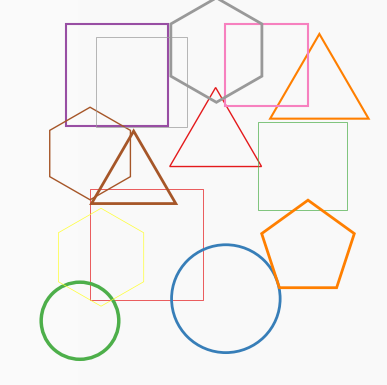[{"shape": "triangle", "thickness": 1, "radius": 0.68, "center": [0.556, 0.636]}, {"shape": "square", "thickness": 0.5, "radius": 0.72, "center": [0.378, 0.364]}, {"shape": "circle", "thickness": 2, "radius": 0.7, "center": [0.583, 0.224]}, {"shape": "circle", "thickness": 2.5, "radius": 0.5, "center": [0.206, 0.167]}, {"shape": "square", "thickness": 0.5, "radius": 0.58, "center": [0.78, 0.568]}, {"shape": "square", "thickness": 1.5, "radius": 0.66, "center": [0.301, 0.805]}, {"shape": "triangle", "thickness": 1.5, "radius": 0.73, "center": [0.824, 0.765]}, {"shape": "pentagon", "thickness": 2, "radius": 0.63, "center": [0.795, 0.354]}, {"shape": "hexagon", "thickness": 0.5, "radius": 0.64, "center": [0.261, 0.332]}, {"shape": "hexagon", "thickness": 1, "radius": 0.6, "center": [0.232, 0.601]}, {"shape": "triangle", "thickness": 2, "radius": 0.63, "center": [0.345, 0.534]}, {"shape": "square", "thickness": 1.5, "radius": 0.54, "center": [0.689, 0.831]}, {"shape": "hexagon", "thickness": 2, "radius": 0.68, "center": [0.558, 0.87]}, {"shape": "square", "thickness": 0.5, "radius": 0.59, "center": [0.366, 0.787]}]